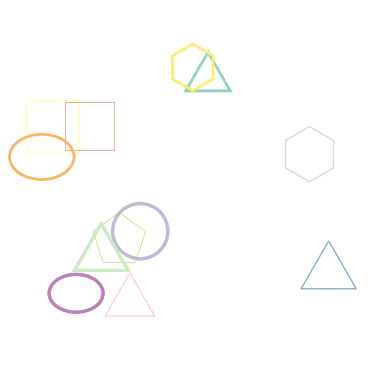[{"shape": "triangle", "thickness": 2, "radius": 0.33, "center": [0.54, 0.797]}, {"shape": "square", "thickness": 1, "radius": 0.35, "center": [0.137, 0.672]}, {"shape": "circle", "thickness": 2.5, "radius": 0.36, "center": [0.364, 0.4]}, {"shape": "square", "thickness": 0.5, "radius": 0.32, "center": [0.233, 0.673]}, {"shape": "triangle", "thickness": 1, "radius": 0.41, "center": [0.854, 0.291]}, {"shape": "oval", "thickness": 2, "radius": 0.42, "center": [0.109, 0.592]}, {"shape": "pentagon", "thickness": 0.5, "radius": 0.36, "center": [0.31, 0.377]}, {"shape": "triangle", "thickness": 1, "radius": 0.37, "center": [0.337, 0.216]}, {"shape": "hexagon", "thickness": 1, "radius": 0.36, "center": [0.804, 0.6]}, {"shape": "oval", "thickness": 2.5, "radius": 0.35, "center": [0.198, 0.238]}, {"shape": "triangle", "thickness": 2.5, "radius": 0.4, "center": [0.263, 0.338]}, {"shape": "hexagon", "thickness": 2, "radius": 0.3, "center": [0.501, 0.825]}]